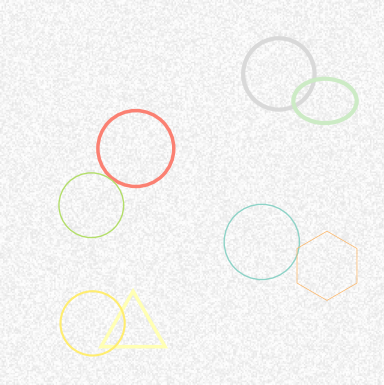[{"shape": "circle", "thickness": 1, "radius": 0.49, "center": [0.68, 0.372]}, {"shape": "triangle", "thickness": 2.5, "radius": 0.48, "center": [0.346, 0.148]}, {"shape": "circle", "thickness": 2.5, "radius": 0.49, "center": [0.353, 0.614]}, {"shape": "hexagon", "thickness": 0.5, "radius": 0.45, "center": [0.849, 0.31]}, {"shape": "circle", "thickness": 1, "radius": 0.42, "center": [0.237, 0.467]}, {"shape": "circle", "thickness": 3, "radius": 0.46, "center": [0.724, 0.808]}, {"shape": "oval", "thickness": 3, "radius": 0.41, "center": [0.844, 0.738]}, {"shape": "circle", "thickness": 1.5, "radius": 0.42, "center": [0.241, 0.16]}]